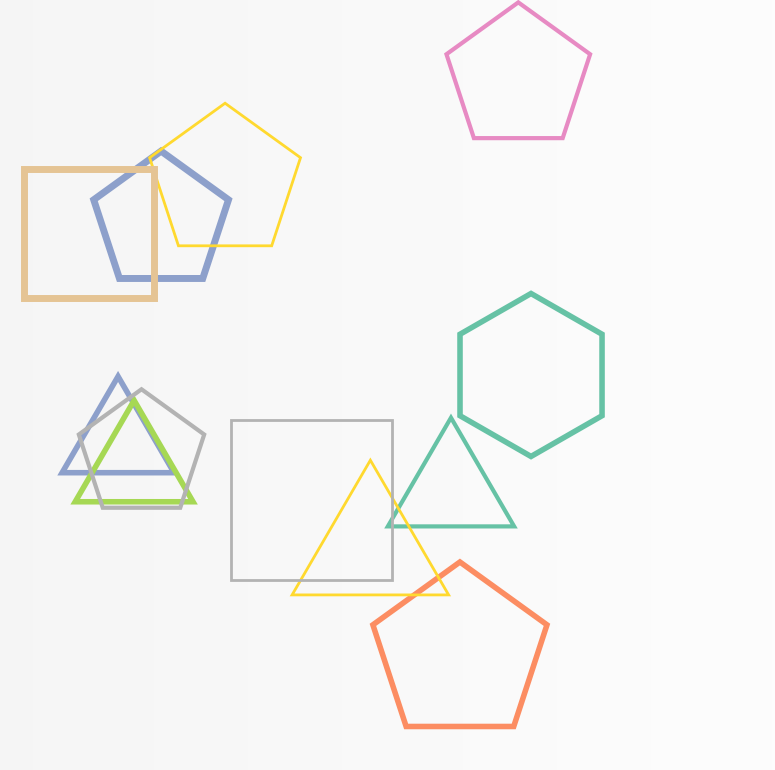[{"shape": "triangle", "thickness": 1.5, "radius": 0.47, "center": [0.582, 0.363]}, {"shape": "hexagon", "thickness": 2, "radius": 0.53, "center": [0.685, 0.513]}, {"shape": "pentagon", "thickness": 2, "radius": 0.59, "center": [0.593, 0.152]}, {"shape": "pentagon", "thickness": 2.5, "radius": 0.46, "center": [0.208, 0.712]}, {"shape": "triangle", "thickness": 2, "radius": 0.42, "center": [0.152, 0.428]}, {"shape": "pentagon", "thickness": 1.5, "radius": 0.49, "center": [0.669, 0.899]}, {"shape": "triangle", "thickness": 2, "radius": 0.44, "center": [0.173, 0.392]}, {"shape": "triangle", "thickness": 1, "radius": 0.58, "center": [0.478, 0.286]}, {"shape": "pentagon", "thickness": 1, "radius": 0.51, "center": [0.29, 0.764]}, {"shape": "square", "thickness": 2.5, "radius": 0.42, "center": [0.115, 0.697]}, {"shape": "square", "thickness": 1, "radius": 0.52, "center": [0.402, 0.351]}, {"shape": "pentagon", "thickness": 1.5, "radius": 0.43, "center": [0.183, 0.409]}]